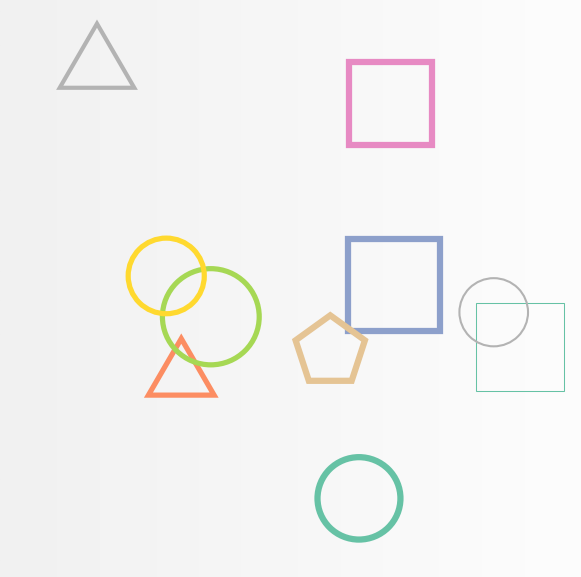[{"shape": "square", "thickness": 0.5, "radius": 0.38, "center": [0.895, 0.398]}, {"shape": "circle", "thickness": 3, "radius": 0.36, "center": [0.618, 0.136]}, {"shape": "triangle", "thickness": 2.5, "radius": 0.33, "center": [0.312, 0.348]}, {"shape": "square", "thickness": 3, "radius": 0.4, "center": [0.678, 0.505]}, {"shape": "square", "thickness": 3, "radius": 0.36, "center": [0.672, 0.82]}, {"shape": "circle", "thickness": 2.5, "radius": 0.42, "center": [0.363, 0.451]}, {"shape": "circle", "thickness": 2.5, "radius": 0.33, "center": [0.286, 0.521]}, {"shape": "pentagon", "thickness": 3, "radius": 0.31, "center": [0.568, 0.39]}, {"shape": "circle", "thickness": 1, "radius": 0.3, "center": [0.849, 0.458]}, {"shape": "triangle", "thickness": 2, "radius": 0.37, "center": [0.167, 0.884]}]